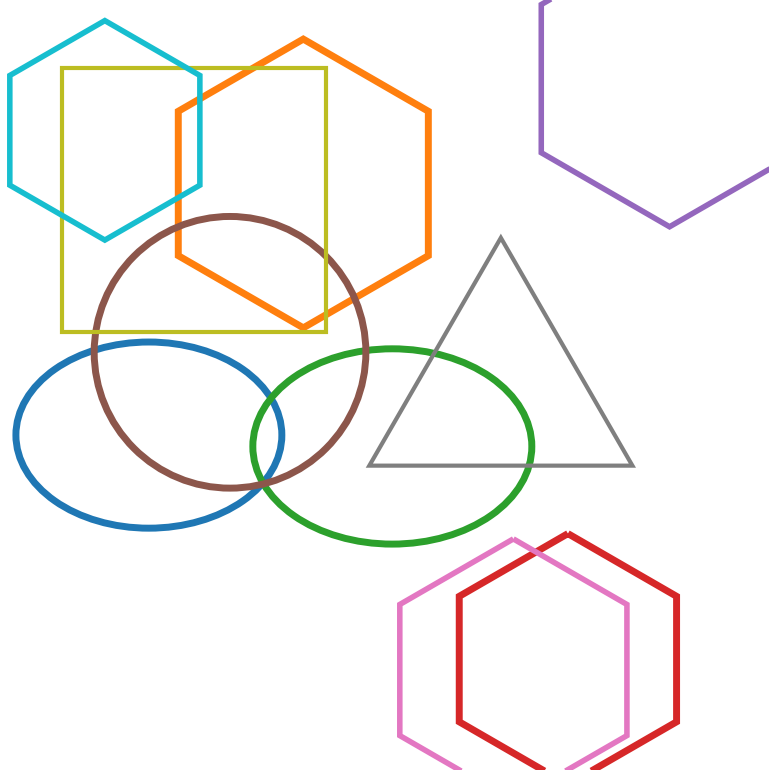[{"shape": "oval", "thickness": 2.5, "radius": 0.86, "center": [0.193, 0.435]}, {"shape": "hexagon", "thickness": 2.5, "radius": 0.94, "center": [0.394, 0.762]}, {"shape": "oval", "thickness": 2.5, "radius": 0.91, "center": [0.51, 0.42]}, {"shape": "hexagon", "thickness": 2.5, "radius": 0.81, "center": [0.738, 0.144]}, {"shape": "hexagon", "thickness": 2, "radius": 0.96, "center": [0.87, 0.898]}, {"shape": "circle", "thickness": 2.5, "radius": 0.88, "center": [0.299, 0.542]}, {"shape": "hexagon", "thickness": 2, "radius": 0.85, "center": [0.667, 0.13]}, {"shape": "triangle", "thickness": 1.5, "radius": 0.99, "center": [0.65, 0.494]}, {"shape": "square", "thickness": 1.5, "radius": 0.86, "center": [0.252, 0.74]}, {"shape": "hexagon", "thickness": 2, "radius": 0.71, "center": [0.136, 0.831]}]